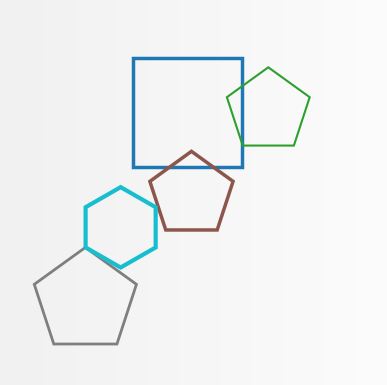[{"shape": "square", "thickness": 2.5, "radius": 0.71, "center": [0.484, 0.708]}, {"shape": "pentagon", "thickness": 1.5, "radius": 0.56, "center": [0.692, 0.713]}, {"shape": "pentagon", "thickness": 2.5, "radius": 0.56, "center": [0.494, 0.494]}, {"shape": "pentagon", "thickness": 2, "radius": 0.69, "center": [0.22, 0.219]}, {"shape": "hexagon", "thickness": 3, "radius": 0.52, "center": [0.311, 0.41]}]